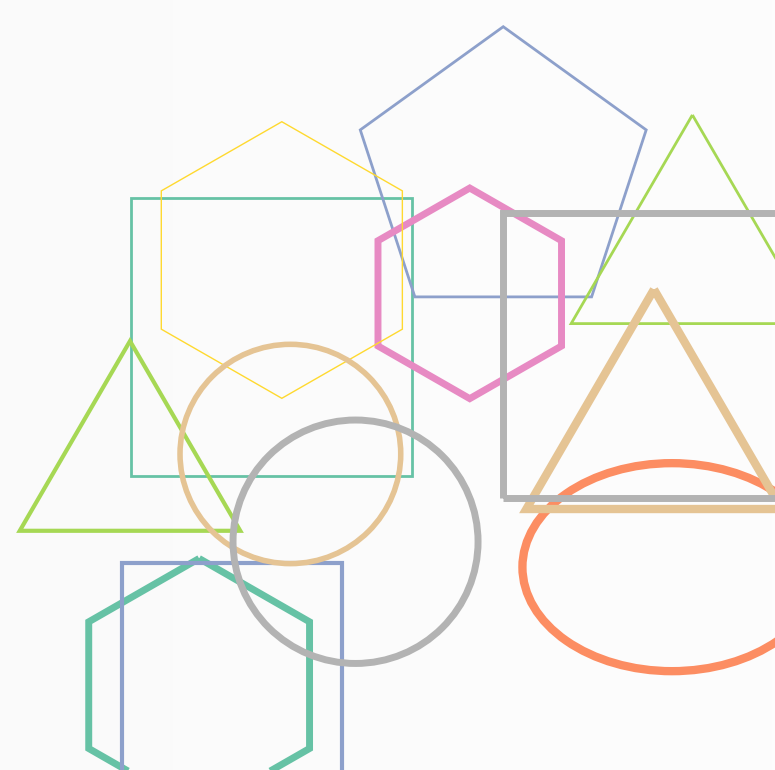[{"shape": "hexagon", "thickness": 2.5, "radius": 0.82, "center": [0.257, 0.11]}, {"shape": "square", "thickness": 1, "radius": 0.9, "center": [0.35, 0.562]}, {"shape": "oval", "thickness": 3, "radius": 0.96, "center": [0.867, 0.263]}, {"shape": "pentagon", "thickness": 1, "radius": 0.97, "center": [0.649, 0.771]}, {"shape": "square", "thickness": 1.5, "radius": 0.71, "center": [0.3, 0.127]}, {"shape": "hexagon", "thickness": 2.5, "radius": 0.68, "center": [0.606, 0.619]}, {"shape": "triangle", "thickness": 1, "radius": 0.9, "center": [0.893, 0.67]}, {"shape": "triangle", "thickness": 1.5, "radius": 0.82, "center": [0.168, 0.393]}, {"shape": "hexagon", "thickness": 0.5, "radius": 0.9, "center": [0.364, 0.662]}, {"shape": "circle", "thickness": 2, "radius": 0.71, "center": [0.375, 0.41]}, {"shape": "triangle", "thickness": 3, "radius": 0.95, "center": [0.844, 0.434]}, {"shape": "circle", "thickness": 2.5, "radius": 0.79, "center": [0.459, 0.296]}, {"shape": "square", "thickness": 2.5, "radius": 0.93, "center": [0.834, 0.539]}]